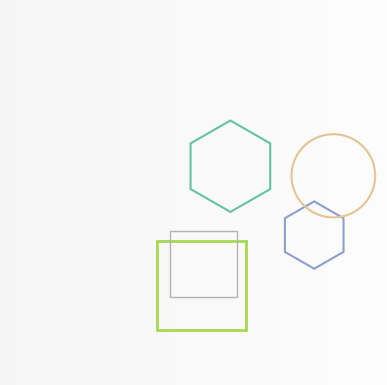[{"shape": "hexagon", "thickness": 1.5, "radius": 0.59, "center": [0.595, 0.568]}, {"shape": "hexagon", "thickness": 1.5, "radius": 0.44, "center": [0.811, 0.389]}, {"shape": "square", "thickness": 2, "radius": 0.58, "center": [0.52, 0.259]}, {"shape": "circle", "thickness": 1.5, "radius": 0.54, "center": [0.86, 0.543]}, {"shape": "square", "thickness": 1, "radius": 0.43, "center": [0.525, 0.314]}]